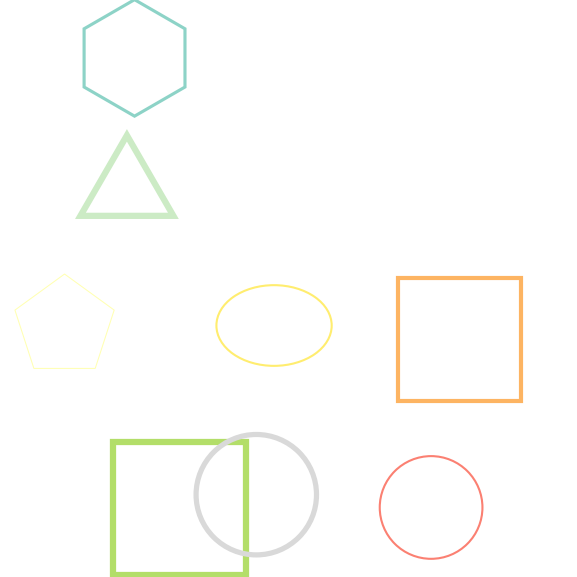[{"shape": "hexagon", "thickness": 1.5, "radius": 0.5, "center": [0.233, 0.899]}, {"shape": "pentagon", "thickness": 0.5, "radius": 0.45, "center": [0.112, 0.434]}, {"shape": "circle", "thickness": 1, "radius": 0.44, "center": [0.746, 0.12]}, {"shape": "square", "thickness": 2, "radius": 0.53, "center": [0.796, 0.411]}, {"shape": "square", "thickness": 3, "radius": 0.58, "center": [0.311, 0.119]}, {"shape": "circle", "thickness": 2.5, "radius": 0.52, "center": [0.444, 0.143]}, {"shape": "triangle", "thickness": 3, "radius": 0.46, "center": [0.22, 0.672]}, {"shape": "oval", "thickness": 1, "radius": 0.5, "center": [0.475, 0.435]}]